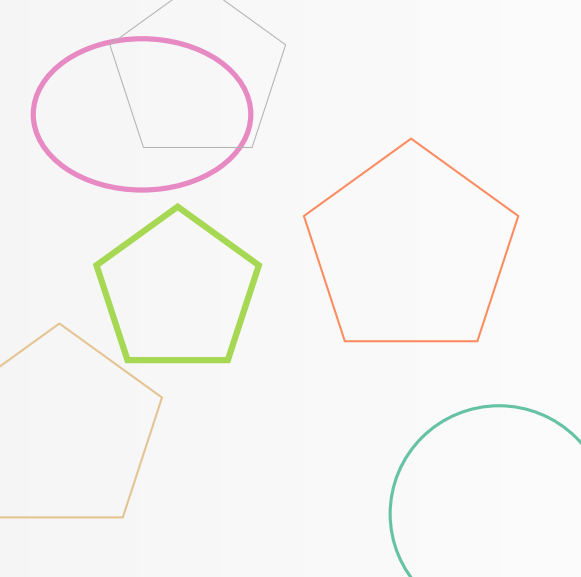[{"shape": "circle", "thickness": 1.5, "radius": 0.94, "center": [0.858, 0.109]}, {"shape": "pentagon", "thickness": 1, "radius": 0.97, "center": [0.707, 0.565]}, {"shape": "oval", "thickness": 2.5, "radius": 0.94, "center": [0.244, 0.801]}, {"shape": "pentagon", "thickness": 3, "radius": 0.73, "center": [0.306, 0.494]}, {"shape": "pentagon", "thickness": 1, "radius": 0.93, "center": [0.102, 0.253]}, {"shape": "pentagon", "thickness": 0.5, "radius": 0.79, "center": [0.34, 0.872]}]